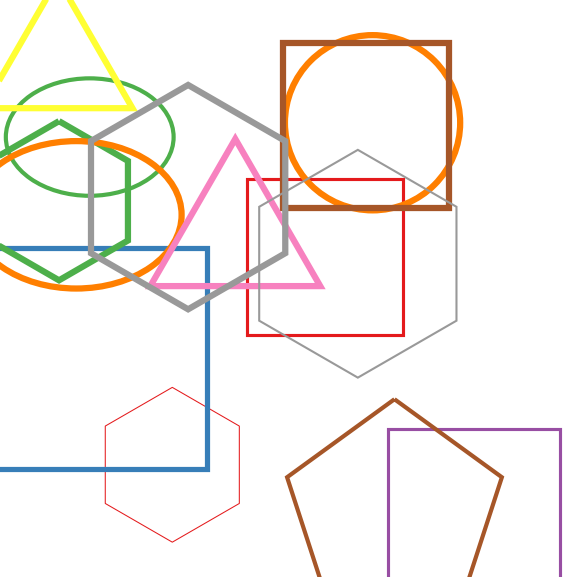[{"shape": "hexagon", "thickness": 0.5, "radius": 0.67, "center": [0.298, 0.194]}, {"shape": "square", "thickness": 1.5, "radius": 0.68, "center": [0.563, 0.555]}, {"shape": "square", "thickness": 2.5, "radius": 0.96, "center": [0.167, 0.378]}, {"shape": "oval", "thickness": 2, "radius": 0.73, "center": [0.155, 0.762]}, {"shape": "hexagon", "thickness": 3, "radius": 0.69, "center": [0.102, 0.652]}, {"shape": "square", "thickness": 1.5, "radius": 0.75, "center": [0.821, 0.107]}, {"shape": "circle", "thickness": 3, "radius": 0.76, "center": [0.645, 0.787]}, {"shape": "oval", "thickness": 3, "radius": 0.91, "center": [0.132, 0.627]}, {"shape": "triangle", "thickness": 3, "radius": 0.75, "center": [0.1, 0.886]}, {"shape": "square", "thickness": 3, "radius": 0.72, "center": [0.633, 0.782]}, {"shape": "pentagon", "thickness": 2, "radius": 0.98, "center": [0.683, 0.112]}, {"shape": "triangle", "thickness": 3, "radius": 0.85, "center": [0.407, 0.589]}, {"shape": "hexagon", "thickness": 1, "radius": 0.99, "center": [0.62, 0.542]}, {"shape": "hexagon", "thickness": 3, "radius": 0.97, "center": [0.326, 0.658]}]